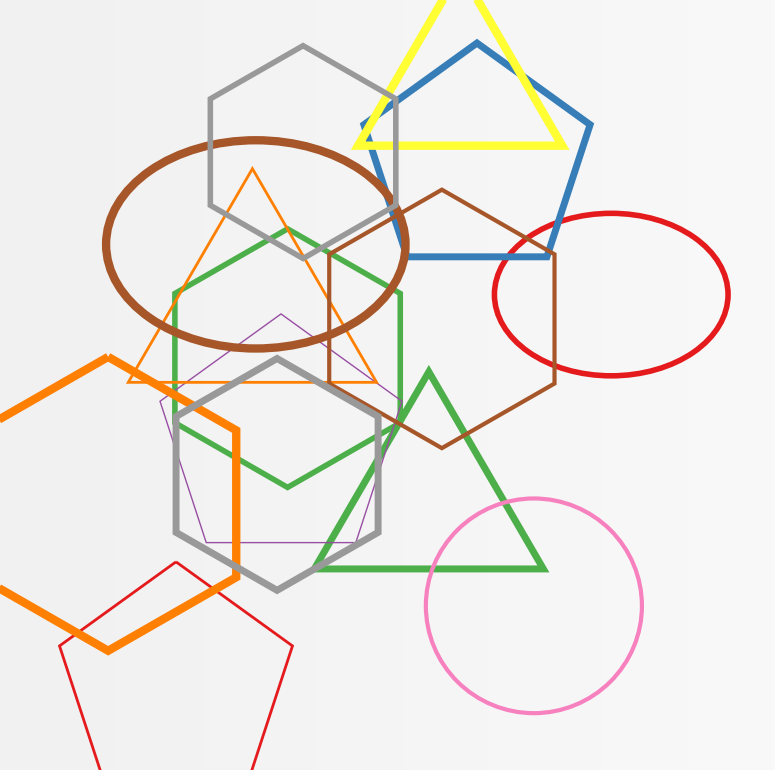[{"shape": "oval", "thickness": 2, "radius": 0.75, "center": [0.789, 0.617]}, {"shape": "pentagon", "thickness": 1, "radius": 0.79, "center": [0.227, 0.112]}, {"shape": "pentagon", "thickness": 2.5, "radius": 0.77, "center": [0.615, 0.791]}, {"shape": "triangle", "thickness": 2.5, "radius": 0.85, "center": [0.553, 0.346]}, {"shape": "hexagon", "thickness": 2, "radius": 0.84, "center": [0.371, 0.535]}, {"shape": "pentagon", "thickness": 0.5, "radius": 0.82, "center": [0.363, 0.428]}, {"shape": "hexagon", "thickness": 3, "radius": 0.95, "center": [0.14, 0.346]}, {"shape": "triangle", "thickness": 1, "radius": 0.92, "center": [0.326, 0.596]}, {"shape": "triangle", "thickness": 3, "radius": 0.76, "center": [0.594, 0.887]}, {"shape": "hexagon", "thickness": 1.5, "radius": 0.84, "center": [0.57, 0.586]}, {"shape": "oval", "thickness": 3, "radius": 0.97, "center": [0.33, 0.683]}, {"shape": "circle", "thickness": 1.5, "radius": 0.7, "center": [0.689, 0.213]}, {"shape": "hexagon", "thickness": 2.5, "radius": 0.75, "center": [0.358, 0.384]}, {"shape": "hexagon", "thickness": 2, "radius": 0.69, "center": [0.391, 0.802]}]